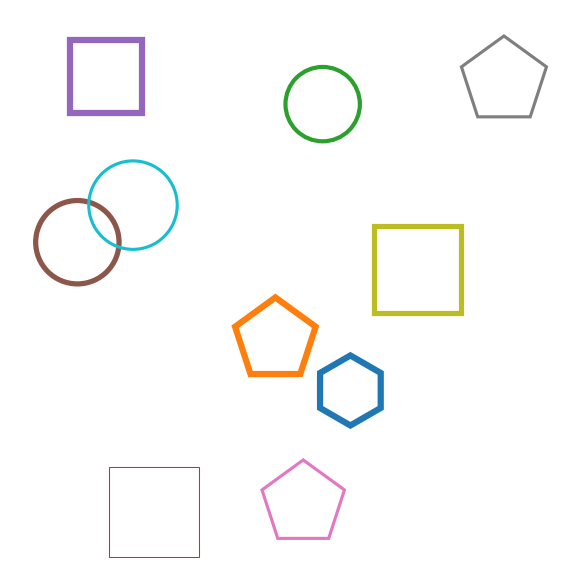[{"shape": "hexagon", "thickness": 3, "radius": 0.3, "center": [0.607, 0.323]}, {"shape": "pentagon", "thickness": 3, "radius": 0.37, "center": [0.477, 0.411]}, {"shape": "circle", "thickness": 2, "radius": 0.32, "center": [0.559, 0.819]}, {"shape": "square", "thickness": 0.5, "radius": 0.39, "center": [0.266, 0.113]}, {"shape": "square", "thickness": 3, "radius": 0.31, "center": [0.183, 0.867]}, {"shape": "circle", "thickness": 2.5, "radius": 0.36, "center": [0.134, 0.58]}, {"shape": "pentagon", "thickness": 1.5, "radius": 0.38, "center": [0.525, 0.128]}, {"shape": "pentagon", "thickness": 1.5, "radius": 0.39, "center": [0.873, 0.859]}, {"shape": "square", "thickness": 2.5, "radius": 0.38, "center": [0.723, 0.532]}, {"shape": "circle", "thickness": 1.5, "radius": 0.38, "center": [0.23, 0.644]}]